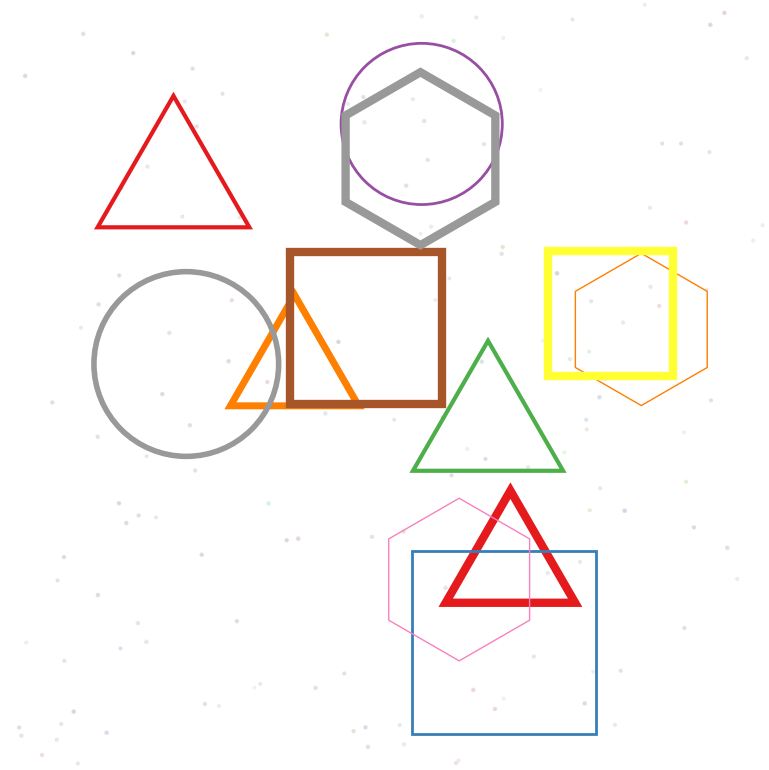[{"shape": "triangle", "thickness": 1.5, "radius": 0.57, "center": [0.225, 0.762]}, {"shape": "triangle", "thickness": 3, "radius": 0.49, "center": [0.663, 0.266]}, {"shape": "square", "thickness": 1, "radius": 0.59, "center": [0.655, 0.166]}, {"shape": "triangle", "thickness": 1.5, "radius": 0.56, "center": [0.634, 0.445]}, {"shape": "circle", "thickness": 1, "radius": 0.52, "center": [0.548, 0.839]}, {"shape": "hexagon", "thickness": 0.5, "radius": 0.49, "center": [0.833, 0.572]}, {"shape": "triangle", "thickness": 2.5, "radius": 0.48, "center": [0.382, 0.521]}, {"shape": "square", "thickness": 3, "radius": 0.41, "center": [0.793, 0.593]}, {"shape": "square", "thickness": 3, "radius": 0.49, "center": [0.475, 0.574]}, {"shape": "hexagon", "thickness": 0.5, "radius": 0.53, "center": [0.596, 0.247]}, {"shape": "hexagon", "thickness": 3, "radius": 0.56, "center": [0.546, 0.794]}, {"shape": "circle", "thickness": 2, "radius": 0.6, "center": [0.242, 0.527]}]